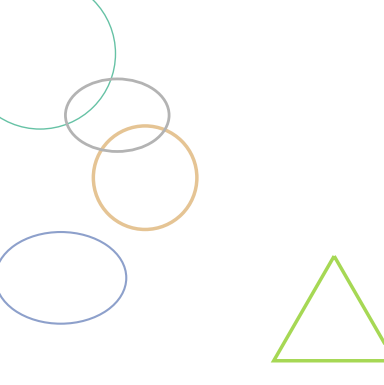[{"shape": "circle", "thickness": 1, "radius": 0.98, "center": [0.104, 0.861]}, {"shape": "oval", "thickness": 1.5, "radius": 0.85, "center": [0.158, 0.278]}, {"shape": "triangle", "thickness": 2.5, "radius": 0.91, "center": [0.868, 0.154]}, {"shape": "circle", "thickness": 2.5, "radius": 0.67, "center": [0.377, 0.538]}, {"shape": "oval", "thickness": 2, "radius": 0.67, "center": [0.305, 0.701]}]